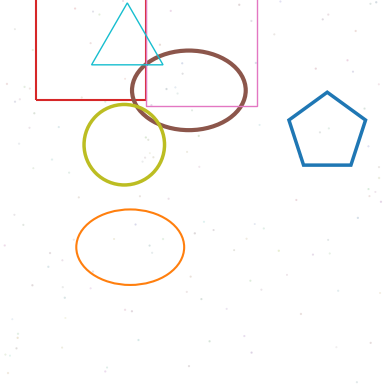[{"shape": "pentagon", "thickness": 2.5, "radius": 0.52, "center": [0.85, 0.656]}, {"shape": "oval", "thickness": 1.5, "radius": 0.7, "center": [0.338, 0.358]}, {"shape": "square", "thickness": 1.5, "radius": 0.72, "center": [0.237, 0.883]}, {"shape": "oval", "thickness": 3, "radius": 0.74, "center": [0.491, 0.765]}, {"shape": "square", "thickness": 1, "radius": 0.72, "center": [0.524, 0.869]}, {"shape": "circle", "thickness": 2.5, "radius": 0.52, "center": [0.323, 0.624]}, {"shape": "triangle", "thickness": 1, "radius": 0.54, "center": [0.331, 0.885]}]